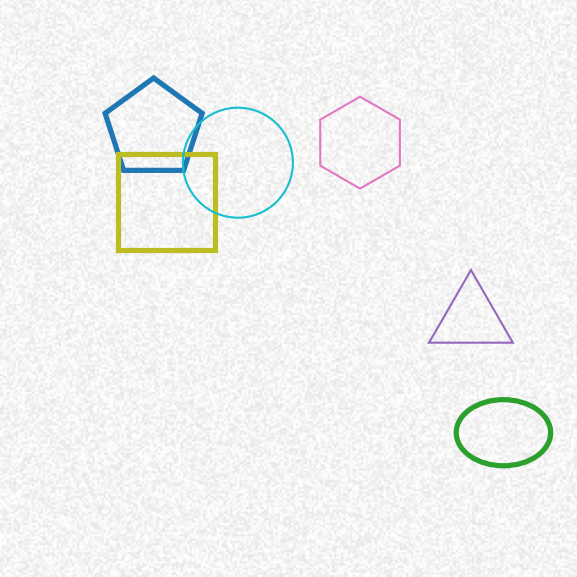[{"shape": "pentagon", "thickness": 2.5, "radius": 0.44, "center": [0.266, 0.776]}, {"shape": "oval", "thickness": 2.5, "radius": 0.41, "center": [0.872, 0.25]}, {"shape": "triangle", "thickness": 1, "radius": 0.42, "center": [0.816, 0.448]}, {"shape": "hexagon", "thickness": 1, "radius": 0.4, "center": [0.623, 0.752]}, {"shape": "square", "thickness": 2.5, "radius": 0.42, "center": [0.288, 0.649]}, {"shape": "circle", "thickness": 1, "radius": 0.48, "center": [0.412, 0.717]}]